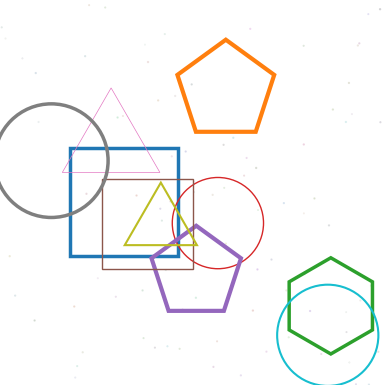[{"shape": "square", "thickness": 2.5, "radius": 0.7, "center": [0.323, 0.475]}, {"shape": "pentagon", "thickness": 3, "radius": 0.66, "center": [0.587, 0.765]}, {"shape": "hexagon", "thickness": 2.5, "radius": 0.62, "center": [0.859, 0.206]}, {"shape": "circle", "thickness": 1, "radius": 0.59, "center": [0.566, 0.421]}, {"shape": "pentagon", "thickness": 3, "radius": 0.61, "center": [0.51, 0.291]}, {"shape": "square", "thickness": 1, "radius": 0.59, "center": [0.383, 0.418]}, {"shape": "triangle", "thickness": 0.5, "radius": 0.73, "center": [0.289, 0.625]}, {"shape": "circle", "thickness": 2.5, "radius": 0.74, "center": [0.133, 0.583]}, {"shape": "triangle", "thickness": 1.5, "radius": 0.54, "center": [0.418, 0.417]}, {"shape": "circle", "thickness": 1.5, "radius": 0.66, "center": [0.851, 0.129]}]